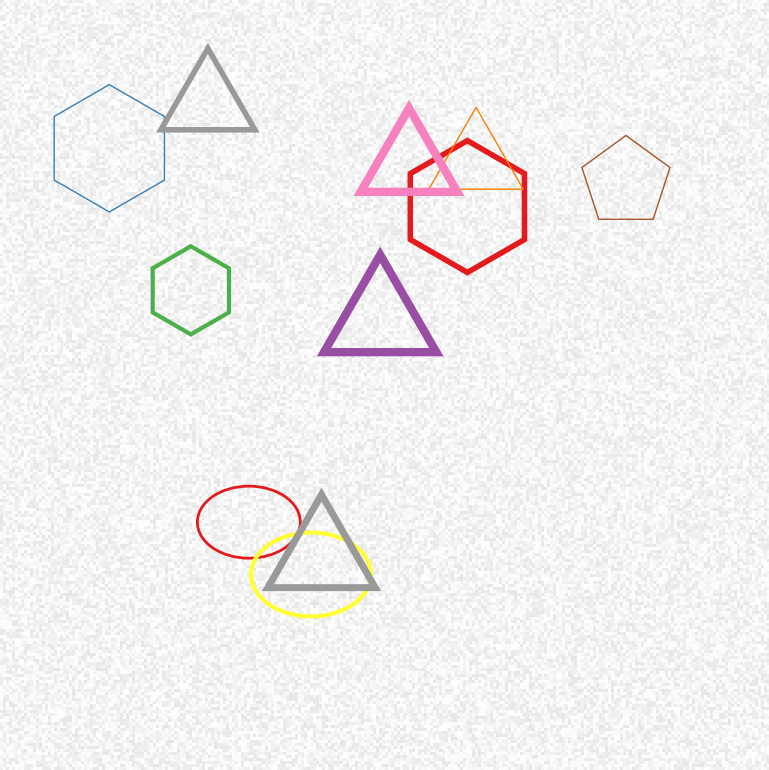[{"shape": "oval", "thickness": 1, "radius": 0.33, "center": [0.323, 0.322]}, {"shape": "hexagon", "thickness": 2, "radius": 0.43, "center": [0.607, 0.732]}, {"shape": "hexagon", "thickness": 0.5, "radius": 0.41, "center": [0.142, 0.807]}, {"shape": "hexagon", "thickness": 1.5, "radius": 0.29, "center": [0.248, 0.623]}, {"shape": "triangle", "thickness": 3, "radius": 0.42, "center": [0.494, 0.585]}, {"shape": "triangle", "thickness": 0.5, "radius": 0.35, "center": [0.618, 0.79]}, {"shape": "oval", "thickness": 1.5, "radius": 0.39, "center": [0.404, 0.254]}, {"shape": "pentagon", "thickness": 0.5, "radius": 0.3, "center": [0.813, 0.764]}, {"shape": "triangle", "thickness": 3, "radius": 0.36, "center": [0.531, 0.787]}, {"shape": "triangle", "thickness": 2, "radius": 0.35, "center": [0.27, 0.867]}, {"shape": "triangle", "thickness": 2.5, "radius": 0.4, "center": [0.418, 0.277]}]